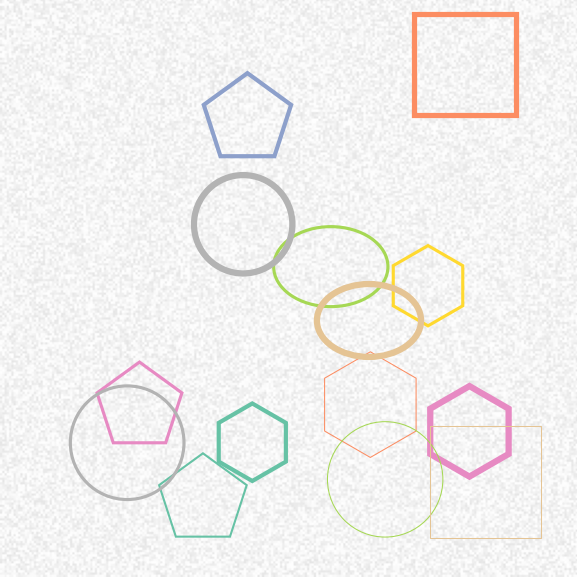[{"shape": "hexagon", "thickness": 2, "radius": 0.34, "center": [0.437, 0.233]}, {"shape": "pentagon", "thickness": 1, "radius": 0.4, "center": [0.351, 0.134]}, {"shape": "hexagon", "thickness": 0.5, "radius": 0.46, "center": [0.641, 0.298]}, {"shape": "square", "thickness": 2.5, "radius": 0.44, "center": [0.805, 0.888]}, {"shape": "pentagon", "thickness": 2, "radius": 0.4, "center": [0.428, 0.793]}, {"shape": "hexagon", "thickness": 3, "radius": 0.39, "center": [0.813, 0.252]}, {"shape": "pentagon", "thickness": 1.5, "radius": 0.39, "center": [0.242, 0.295]}, {"shape": "circle", "thickness": 0.5, "radius": 0.5, "center": [0.667, 0.169]}, {"shape": "oval", "thickness": 1.5, "radius": 0.49, "center": [0.573, 0.537]}, {"shape": "hexagon", "thickness": 1.5, "radius": 0.35, "center": [0.741, 0.504]}, {"shape": "square", "thickness": 0.5, "radius": 0.48, "center": [0.841, 0.165]}, {"shape": "oval", "thickness": 3, "radius": 0.45, "center": [0.639, 0.444]}, {"shape": "circle", "thickness": 3, "radius": 0.43, "center": [0.421, 0.611]}, {"shape": "circle", "thickness": 1.5, "radius": 0.49, "center": [0.22, 0.233]}]